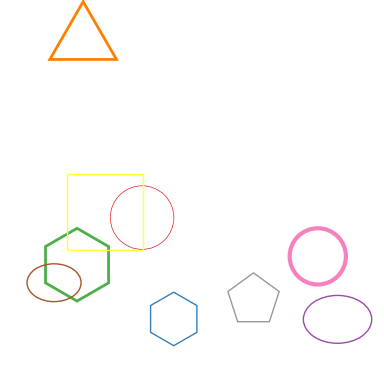[{"shape": "circle", "thickness": 0.5, "radius": 0.41, "center": [0.369, 0.435]}, {"shape": "hexagon", "thickness": 1, "radius": 0.35, "center": [0.451, 0.172]}, {"shape": "hexagon", "thickness": 2, "radius": 0.47, "center": [0.2, 0.312]}, {"shape": "oval", "thickness": 1, "radius": 0.44, "center": [0.877, 0.171]}, {"shape": "triangle", "thickness": 2, "radius": 0.5, "center": [0.216, 0.896]}, {"shape": "square", "thickness": 1, "radius": 0.49, "center": [0.272, 0.45]}, {"shape": "oval", "thickness": 1, "radius": 0.35, "center": [0.14, 0.266]}, {"shape": "circle", "thickness": 3, "radius": 0.37, "center": [0.825, 0.334]}, {"shape": "pentagon", "thickness": 1, "radius": 0.35, "center": [0.659, 0.221]}]